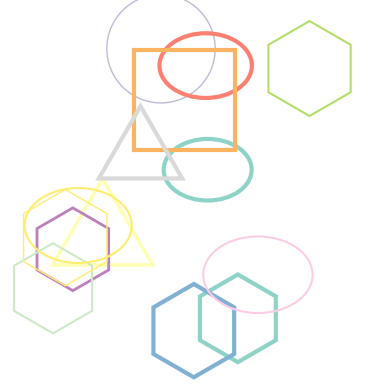[{"shape": "hexagon", "thickness": 3, "radius": 0.57, "center": [0.618, 0.173]}, {"shape": "oval", "thickness": 3, "radius": 0.57, "center": [0.539, 0.559]}, {"shape": "triangle", "thickness": 2.5, "radius": 0.75, "center": [0.266, 0.387]}, {"shape": "circle", "thickness": 1, "radius": 0.7, "center": [0.418, 0.873]}, {"shape": "oval", "thickness": 3, "radius": 0.6, "center": [0.534, 0.83]}, {"shape": "hexagon", "thickness": 3, "radius": 0.61, "center": [0.503, 0.141]}, {"shape": "square", "thickness": 3, "radius": 0.65, "center": [0.479, 0.74]}, {"shape": "hexagon", "thickness": 1.5, "radius": 0.62, "center": [0.804, 0.822]}, {"shape": "oval", "thickness": 1.5, "radius": 0.71, "center": [0.67, 0.286]}, {"shape": "triangle", "thickness": 3, "radius": 0.62, "center": [0.365, 0.599]}, {"shape": "hexagon", "thickness": 2, "radius": 0.54, "center": [0.189, 0.353]}, {"shape": "hexagon", "thickness": 1.5, "radius": 0.59, "center": [0.138, 0.251]}, {"shape": "oval", "thickness": 1.5, "radius": 0.7, "center": [0.203, 0.414]}, {"shape": "hexagon", "thickness": 1, "radius": 0.62, "center": [0.17, 0.383]}]